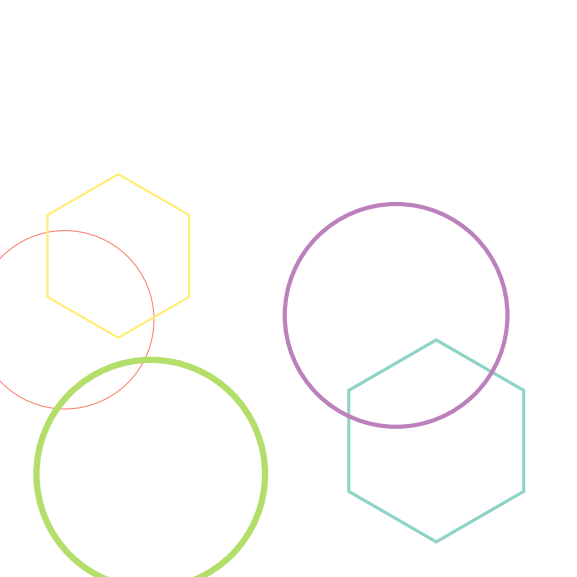[{"shape": "hexagon", "thickness": 1.5, "radius": 0.87, "center": [0.755, 0.236]}, {"shape": "circle", "thickness": 0.5, "radius": 0.77, "center": [0.112, 0.445]}, {"shape": "circle", "thickness": 3, "radius": 0.99, "center": [0.261, 0.178]}, {"shape": "circle", "thickness": 2, "radius": 0.96, "center": [0.686, 0.453]}, {"shape": "hexagon", "thickness": 1, "radius": 0.71, "center": [0.205, 0.556]}]